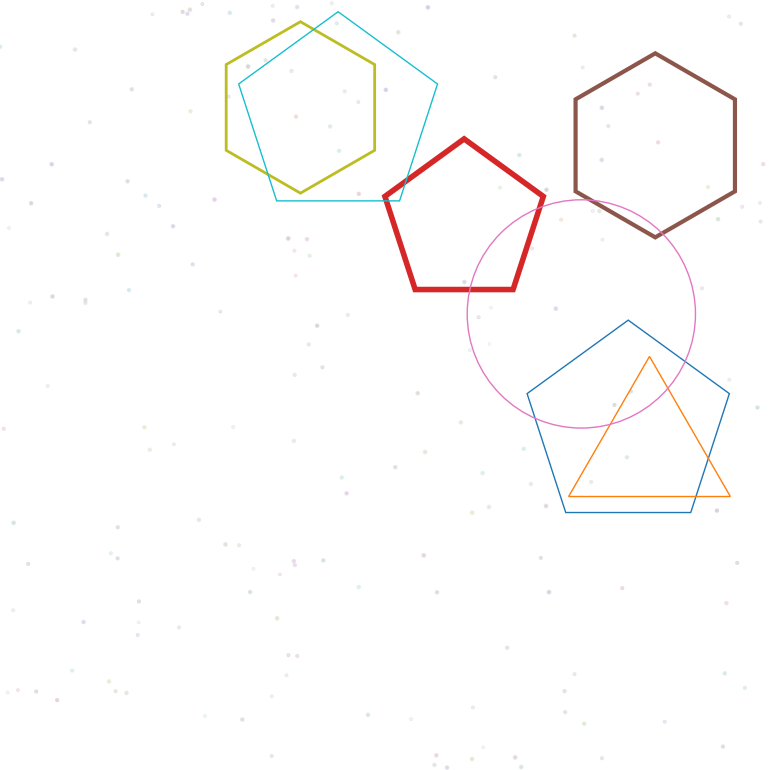[{"shape": "pentagon", "thickness": 0.5, "radius": 0.69, "center": [0.816, 0.446]}, {"shape": "triangle", "thickness": 0.5, "radius": 0.61, "center": [0.844, 0.416]}, {"shape": "pentagon", "thickness": 2, "radius": 0.54, "center": [0.603, 0.711]}, {"shape": "hexagon", "thickness": 1.5, "radius": 0.6, "center": [0.851, 0.811]}, {"shape": "circle", "thickness": 0.5, "radius": 0.74, "center": [0.755, 0.592]}, {"shape": "hexagon", "thickness": 1, "radius": 0.56, "center": [0.39, 0.86]}, {"shape": "pentagon", "thickness": 0.5, "radius": 0.68, "center": [0.439, 0.849]}]